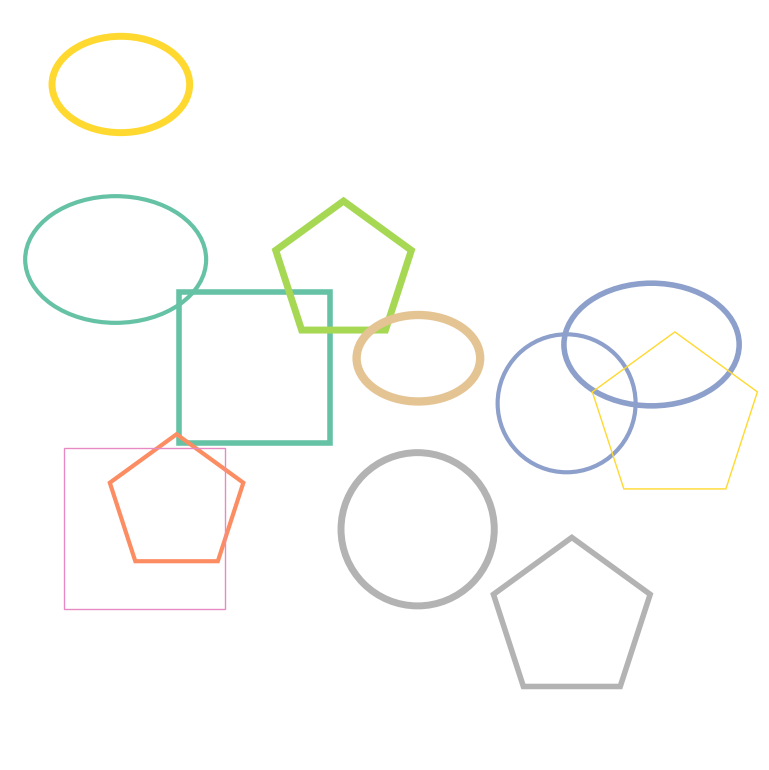[{"shape": "oval", "thickness": 1.5, "radius": 0.59, "center": [0.15, 0.663]}, {"shape": "square", "thickness": 2, "radius": 0.49, "center": [0.331, 0.523]}, {"shape": "pentagon", "thickness": 1.5, "radius": 0.46, "center": [0.229, 0.345]}, {"shape": "oval", "thickness": 2, "radius": 0.57, "center": [0.846, 0.553]}, {"shape": "circle", "thickness": 1.5, "radius": 0.45, "center": [0.736, 0.476]}, {"shape": "square", "thickness": 0.5, "radius": 0.52, "center": [0.187, 0.314]}, {"shape": "pentagon", "thickness": 2.5, "radius": 0.46, "center": [0.446, 0.646]}, {"shape": "pentagon", "thickness": 0.5, "radius": 0.56, "center": [0.876, 0.456]}, {"shape": "oval", "thickness": 2.5, "radius": 0.45, "center": [0.157, 0.89]}, {"shape": "oval", "thickness": 3, "radius": 0.4, "center": [0.543, 0.535]}, {"shape": "circle", "thickness": 2.5, "radius": 0.5, "center": [0.542, 0.313]}, {"shape": "pentagon", "thickness": 2, "radius": 0.54, "center": [0.743, 0.195]}]